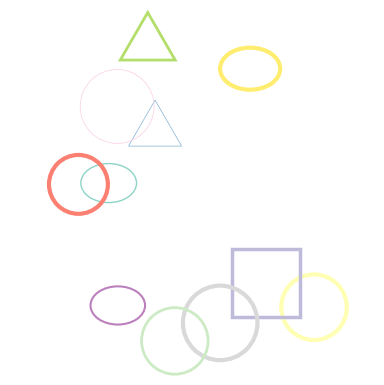[{"shape": "oval", "thickness": 1, "radius": 0.36, "center": [0.282, 0.525]}, {"shape": "circle", "thickness": 3, "radius": 0.43, "center": [0.816, 0.202]}, {"shape": "square", "thickness": 2.5, "radius": 0.44, "center": [0.692, 0.265]}, {"shape": "circle", "thickness": 3, "radius": 0.38, "center": [0.204, 0.521]}, {"shape": "triangle", "thickness": 0.5, "radius": 0.4, "center": [0.403, 0.66]}, {"shape": "triangle", "thickness": 2, "radius": 0.41, "center": [0.384, 0.885]}, {"shape": "circle", "thickness": 0.5, "radius": 0.48, "center": [0.304, 0.723]}, {"shape": "circle", "thickness": 3, "radius": 0.48, "center": [0.572, 0.161]}, {"shape": "oval", "thickness": 1.5, "radius": 0.35, "center": [0.306, 0.207]}, {"shape": "circle", "thickness": 2, "radius": 0.43, "center": [0.454, 0.115]}, {"shape": "oval", "thickness": 3, "radius": 0.39, "center": [0.65, 0.822]}]